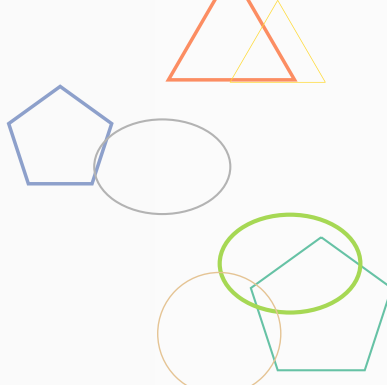[{"shape": "pentagon", "thickness": 1.5, "radius": 0.96, "center": [0.829, 0.193]}, {"shape": "triangle", "thickness": 2.5, "radius": 0.94, "center": [0.597, 0.887]}, {"shape": "pentagon", "thickness": 2.5, "radius": 0.7, "center": [0.155, 0.636]}, {"shape": "oval", "thickness": 3, "radius": 0.91, "center": [0.748, 0.315]}, {"shape": "triangle", "thickness": 0.5, "radius": 0.71, "center": [0.717, 0.857]}, {"shape": "circle", "thickness": 1, "radius": 0.79, "center": [0.566, 0.133]}, {"shape": "oval", "thickness": 1.5, "radius": 0.88, "center": [0.419, 0.567]}]